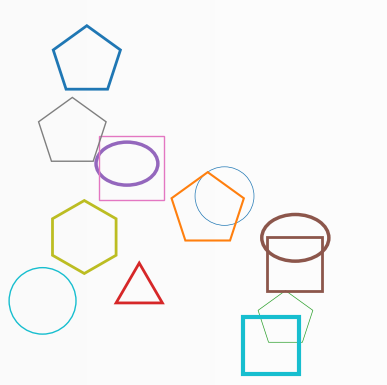[{"shape": "pentagon", "thickness": 2, "radius": 0.46, "center": [0.224, 0.842]}, {"shape": "circle", "thickness": 0.5, "radius": 0.38, "center": [0.579, 0.491]}, {"shape": "pentagon", "thickness": 1.5, "radius": 0.49, "center": [0.536, 0.455]}, {"shape": "pentagon", "thickness": 0.5, "radius": 0.37, "center": [0.737, 0.171]}, {"shape": "triangle", "thickness": 2, "radius": 0.35, "center": [0.359, 0.248]}, {"shape": "oval", "thickness": 2.5, "radius": 0.4, "center": [0.328, 0.575]}, {"shape": "square", "thickness": 2, "radius": 0.35, "center": [0.76, 0.314]}, {"shape": "oval", "thickness": 2.5, "radius": 0.43, "center": [0.762, 0.382]}, {"shape": "square", "thickness": 1, "radius": 0.42, "center": [0.338, 0.564]}, {"shape": "pentagon", "thickness": 1, "radius": 0.46, "center": [0.187, 0.655]}, {"shape": "hexagon", "thickness": 2, "radius": 0.47, "center": [0.218, 0.384]}, {"shape": "square", "thickness": 3, "radius": 0.37, "center": [0.699, 0.103]}, {"shape": "circle", "thickness": 1, "radius": 0.43, "center": [0.11, 0.218]}]